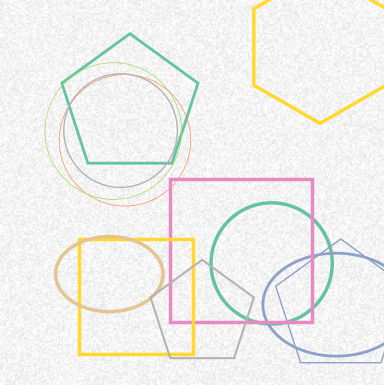[{"shape": "circle", "thickness": 2.5, "radius": 0.79, "center": [0.706, 0.316]}, {"shape": "pentagon", "thickness": 2, "radius": 0.93, "center": [0.337, 0.727]}, {"shape": "circle", "thickness": 0.5, "radius": 0.85, "center": [0.325, 0.636]}, {"shape": "pentagon", "thickness": 1, "radius": 0.89, "center": [0.885, 0.202]}, {"shape": "oval", "thickness": 2, "radius": 0.95, "center": [0.874, 0.209]}, {"shape": "square", "thickness": 2.5, "radius": 0.93, "center": [0.626, 0.35]}, {"shape": "circle", "thickness": 0.5, "radius": 0.89, "center": [0.294, 0.66]}, {"shape": "square", "thickness": 2.5, "radius": 0.74, "center": [0.353, 0.23]}, {"shape": "hexagon", "thickness": 2.5, "radius": 0.99, "center": [0.831, 0.878]}, {"shape": "oval", "thickness": 2.5, "radius": 0.7, "center": [0.284, 0.288]}, {"shape": "circle", "thickness": 1, "radius": 0.74, "center": [0.313, 0.661]}, {"shape": "pentagon", "thickness": 1.5, "radius": 0.71, "center": [0.525, 0.184]}]